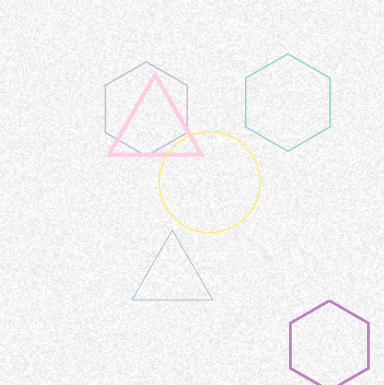[{"shape": "hexagon", "thickness": 1, "radius": 0.63, "center": [0.748, 0.734]}, {"shape": "hexagon", "thickness": 1, "radius": 0.61, "center": [0.38, 0.717]}, {"shape": "triangle", "thickness": 0.5, "radius": 0.61, "center": [0.448, 0.281]}, {"shape": "triangle", "thickness": 3, "radius": 0.69, "center": [0.403, 0.667]}, {"shape": "hexagon", "thickness": 2, "radius": 0.59, "center": [0.856, 0.102]}, {"shape": "circle", "thickness": 1, "radius": 0.66, "center": [0.545, 0.527]}]